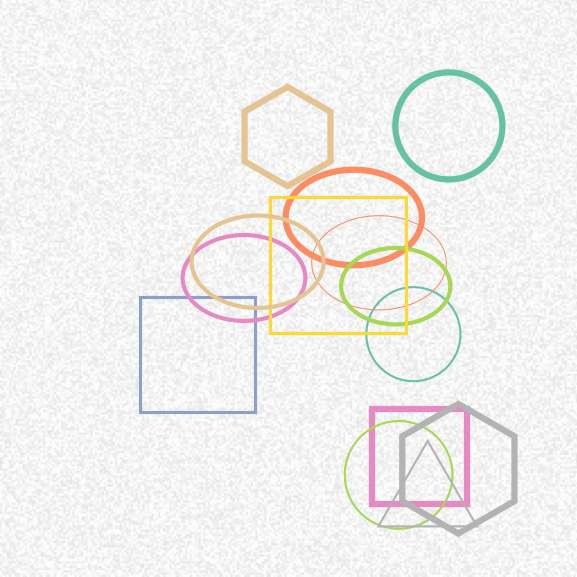[{"shape": "circle", "thickness": 1, "radius": 0.41, "center": [0.716, 0.42]}, {"shape": "circle", "thickness": 3, "radius": 0.46, "center": [0.777, 0.781]}, {"shape": "oval", "thickness": 3, "radius": 0.59, "center": [0.613, 0.623]}, {"shape": "oval", "thickness": 0.5, "radius": 0.58, "center": [0.656, 0.544]}, {"shape": "square", "thickness": 1.5, "radius": 0.5, "center": [0.341, 0.385]}, {"shape": "oval", "thickness": 2, "radius": 0.53, "center": [0.422, 0.518]}, {"shape": "square", "thickness": 3, "radius": 0.41, "center": [0.726, 0.208]}, {"shape": "oval", "thickness": 2, "radius": 0.47, "center": [0.685, 0.504]}, {"shape": "circle", "thickness": 1, "radius": 0.47, "center": [0.69, 0.177]}, {"shape": "square", "thickness": 1.5, "radius": 0.59, "center": [0.585, 0.54]}, {"shape": "oval", "thickness": 2, "radius": 0.57, "center": [0.446, 0.546]}, {"shape": "hexagon", "thickness": 3, "radius": 0.43, "center": [0.498, 0.763]}, {"shape": "triangle", "thickness": 1, "radius": 0.49, "center": [0.741, 0.137]}, {"shape": "hexagon", "thickness": 3, "radius": 0.56, "center": [0.794, 0.188]}]